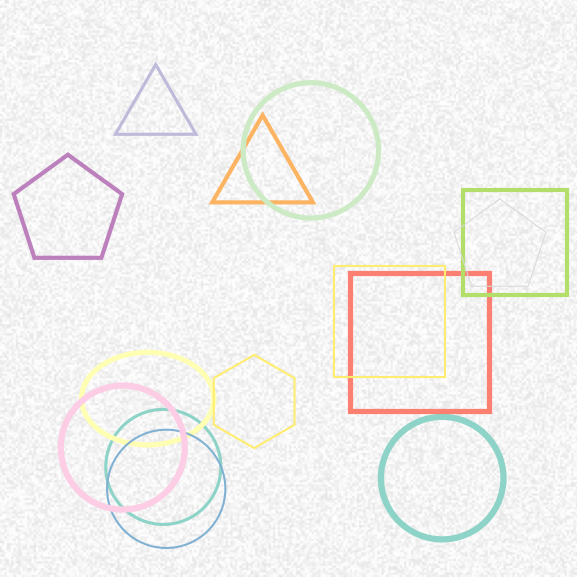[{"shape": "circle", "thickness": 3, "radius": 0.53, "center": [0.766, 0.171]}, {"shape": "circle", "thickness": 1.5, "radius": 0.5, "center": [0.283, 0.191]}, {"shape": "oval", "thickness": 2.5, "radius": 0.57, "center": [0.256, 0.309]}, {"shape": "triangle", "thickness": 1.5, "radius": 0.4, "center": [0.27, 0.807]}, {"shape": "square", "thickness": 2.5, "radius": 0.6, "center": [0.726, 0.407]}, {"shape": "circle", "thickness": 1, "radius": 0.51, "center": [0.288, 0.153]}, {"shape": "triangle", "thickness": 2, "radius": 0.5, "center": [0.455, 0.699]}, {"shape": "square", "thickness": 2, "radius": 0.45, "center": [0.892, 0.58]}, {"shape": "circle", "thickness": 3, "radius": 0.54, "center": [0.213, 0.224]}, {"shape": "pentagon", "thickness": 0.5, "radius": 0.42, "center": [0.866, 0.571]}, {"shape": "pentagon", "thickness": 2, "radius": 0.49, "center": [0.118, 0.633]}, {"shape": "circle", "thickness": 2.5, "radius": 0.59, "center": [0.538, 0.739]}, {"shape": "hexagon", "thickness": 1, "radius": 0.4, "center": [0.44, 0.304]}, {"shape": "square", "thickness": 1, "radius": 0.48, "center": [0.675, 0.442]}]